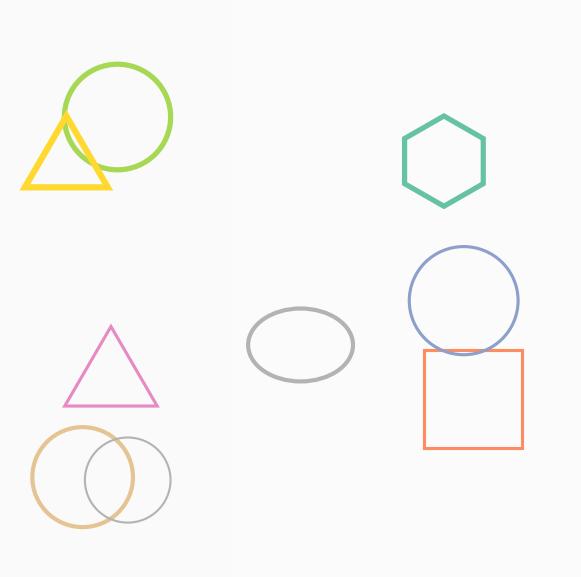[{"shape": "hexagon", "thickness": 2.5, "radius": 0.39, "center": [0.764, 0.72]}, {"shape": "square", "thickness": 1.5, "radius": 0.42, "center": [0.814, 0.308]}, {"shape": "circle", "thickness": 1.5, "radius": 0.47, "center": [0.798, 0.479]}, {"shape": "triangle", "thickness": 1.5, "radius": 0.46, "center": [0.191, 0.342]}, {"shape": "circle", "thickness": 2.5, "radius": 0.46, "center": [0.202, 0.797]}, {"shape": "triangle", "thickness": 3, "radius": 0.41, "center": [0.114, 0.716]}, {"shape": "circle", "thickness": 2, "radius": 0.43, "center": [0.142, 0.173]}, {"shape": "oval", "thickness": 2, "radius": 0.45, "center": [0.517, 0.402]}, {"shape": "circle", "thickness": 1, "radius": 0.37, "center": [0.22, 0.168]}]